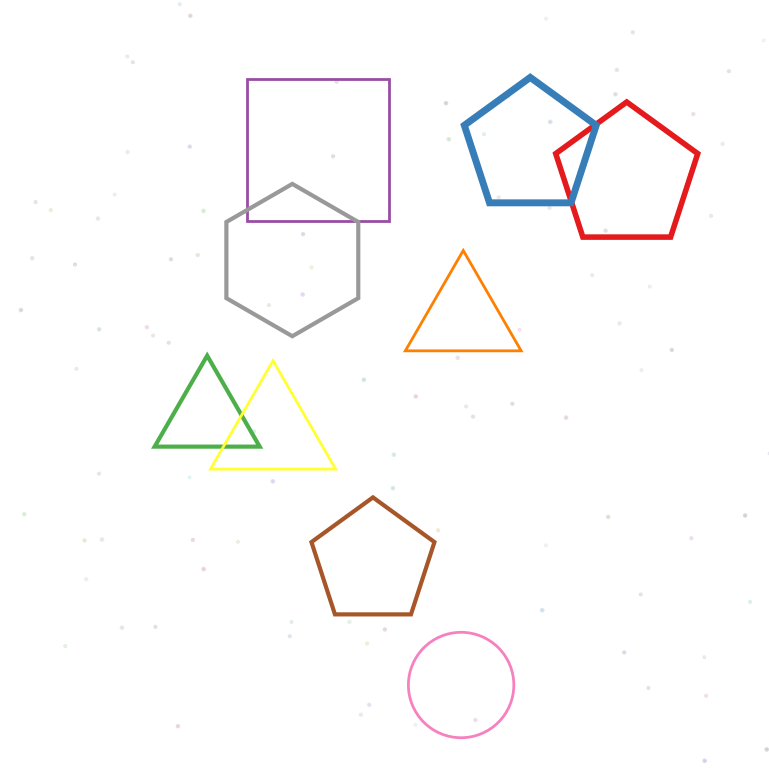[{"shape": "pentagon", "thickness": 2, "radius": 0.48, "center": [0.814, 0.771]}, {"shape": "pentagon", "thickness": 2.5, "radius": 0.45, "center": [0.689, 0.809]}, {"shape": "triangle", "thickness": 1.5, "radius": 0.39, "center": [0.269, 0.459]}, {"shape": "square", "thickness": 1, "radius": 0.46, "center": [0.413, 0.805]}, {"shape": "triangle", "thickness": 1, "radius": 0.43, "center": [0.602, 0.588]}, {"shape": "triangle", "thickness": 1, "radius": 0.47, "center": [0.355, 0.438]}, {"shape": "pentagon", "thickness": 1.5, "radius": 0.42, "center": [0.484, 0.27]}, {"shape": "circle", "thickness": 1, "radius": 0.34, "center": [0.599, 0.11]}, {"shape": "hexagon", "thickness": 1.5, "radius": 0.49, "center": [0.38, 0.662]}]